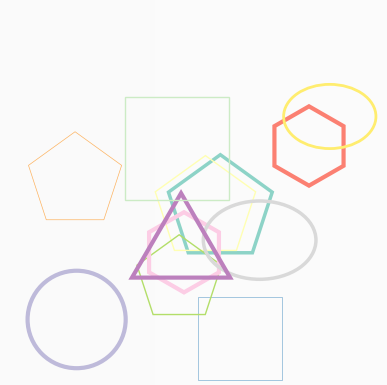[{"shape": "pentagon", "thickness": 2.5, "radius": 0.7, "center": [0.569, 0.457]}, {"shape": "pentagon", "thickness": 1, "radius": 0.68, "center": [0.53, 0.46]}, {"shape": "circle", "thickness": 3, "radius": 0.63, "center": [0.198, 0.17]}, {"shape": "hexagon", "thickness": 3, "radius": 0.51, "center": [0.797, 0.621]}, {"shape": "square", "thickness": 0.5, "radius": 0.54, "center": [0.618, 0.12]}, {"shape": "pentagon", "thickness": 0.5, "radius": 0.63, "center": [0.194, 0.531]}, {"shape": "pentagon", "thickness": 1, "radius": 0.57, "center": [0.462, 0.276]}, {"shape": "hexagon", "thickness": 3, "radius": 0.52, "center": [0.475, 0.345]}, {"shape": "oval", "thickness": 2.5, "radius": 0.73, "center": [0.67, 0.376]}, {"shape": "triangle", "thickness": 3, "radius": 0.73, "center": [0.467, 0.352]}, {"shape": "square", "thickness": 1, "radius": 0.67, "center": [0.456, 0.613]}, {"shape": "oval", "thickness": 2, "radius": 0.6, "center": [0.851, 0.697]}]